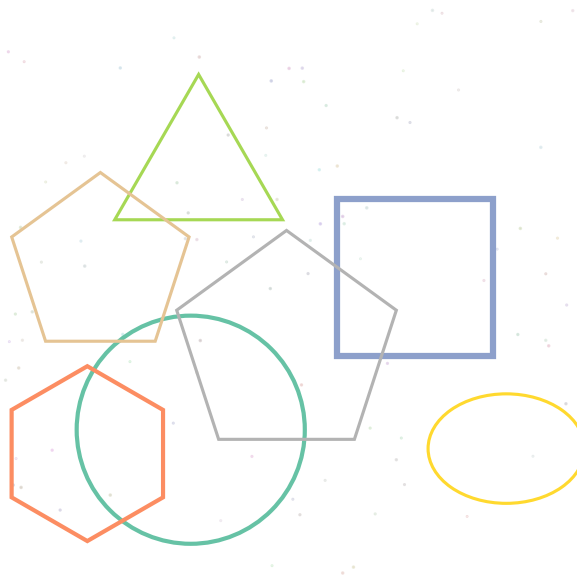[{"shape": "circle", "thickness": 2, "radius": 0.99, "center": [0.33, 0.255]}, {"shape": "hexagon", "thickness": 2, "radius": 0.76, "center": [0.151, 0.214]}, {"shape": "square", "thickness": 3, "radius": 0.68, "center": [0.719, 0.519]}, {"shape": "triangle", "thickness": 1.5, "radius": 0.84, "center": [0.344, 0.702]}, {"shape": "oval", "thickness": 1.5, "radius": 0.68, "center": [0.877, 0.222]}, {"shape": "pentagon", "thickness": 1.5, "radius": 0.81, "center": [0.174, 0.539]}, {"shape": "pentagon", "thickness": 1.5, "radius": 1.0, "center": [0.496, 0.4]}]